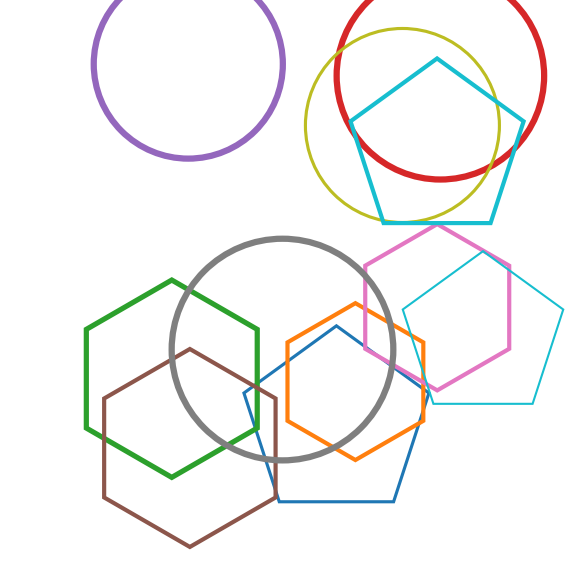[{"shape": "pentagon", "thickness": 1.5, "radius": 0.84, "center": [0.583, 0.267]}, {"shape": "hexagon", "thickness": 2, "radius": 0.68, "center": [0.615, 0.338]}, {"shape": "hexagon", "thickness": 2.5, "radius": 0.85, "center": [0.297, 0.343]}, {"shape": "circle", "thickness": 3, "radius": 0.9, "center": [0.763, 0.868]}, {"shape": "circle", "thickness": 3, "radius": 0.82, "center": [0.326, 0.888]}, {"shape": "hexagon", "thickness": 2, "radius": 0.86, "center": [0.329, 0.223]}, {"shape": "hexagon", "thickness": 2, "radius": 0.72, "center": [0.757, 0.467]}, {"shape": "circle", "thickness": 3, "radius": 0.96, "center": [0.489, 0.394]}, {"shape": "circle", "thickness": 1.5, "radius": 0.84, "center": [0.697, 0.782]}, {"shape": "pentagon", "thickness": 1, "radius": 0.73, "center": [0.836, 0.418]}, {"shape": "pentagon", "thickness": 2, "radius": 0.79, "center": [0.757, 0.74]}]